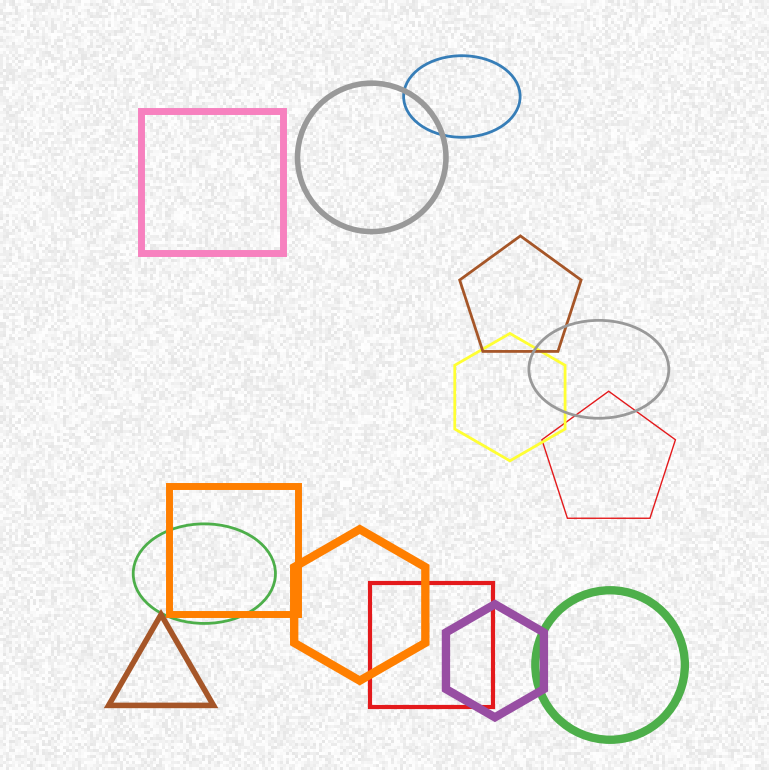[{"shape": "square", "thickness": 1.5, "radius": 0.4, "center": [0.56, 0.162]}, {"shape": "pentagon", "thickness": 0.5, "radius": 0.46, "center": [0.79, 0.401]}, {"shape": "oval", "thickness": 1, "radius": 0.38, "center": [0.6, 0.875]}, {"shape": "circle", "thickness": 3, "radius": 0.49, "center": [0.792, 0.136]}, {"shape": "oval", "thickness": 1, "radius": 0.46, "center": [0.265, 0.255]}, {"shape": "hexagon", "thickness": 3, "radius": 0.37, "center": [0.643, 0.142]}, {"shape": "square", "thickness": 2.5, "radius": 0.42, "center": [0.303, 0.286]}, {"shape": "hexagon", "thickness": 3, "radius": 0.49, "center": [0.467, 0.214]}, {"shape": "hexagon", "thickness": 1, "radius": 0.41, "center": [0.662, 0.484]}, {"shape": "pentagon", "thickness": 1, "radius": 0.41, "center": [0.676, 0.611]}, {"shape": "triangle", "thickness": 2, "radius": 0.39, "center": [0.209, 0.123]}, {"shape": "square", "thickness": 2.5, "radius": 0.46, "center": [0.276, 0.764]}, {"shape": "oval", "thickness": 1, "radius": 0.45, "center": [0.778, 0.52]}, {"shape": "circle", "thickness": 2, "radius": 0.48, "center": [0.483, 0.796]}]